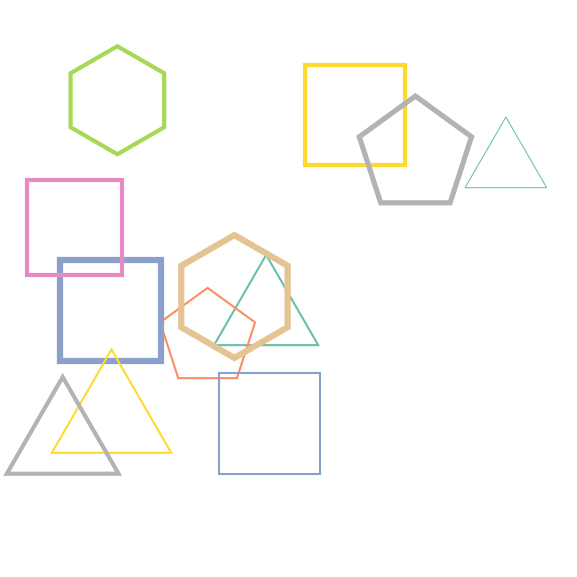[{"shape": "triangle", "thickness": 0.5, "radius": 0.41, "center": [0.876, 0.715]}, {"shape": "triangle", "thickness": 1, "radius": 0.52, "center": [0.461, 0.454]}, {"shape": "pentagon", "thickness": 1, "radius": 0.43, "center": [0.359, 0.414]}, {"shape": "square", "thickness": 1, "radius": 0.44, "center": [0.467, 0.266]}, {"shape": "square", "thickness": 3, "radius": 0.44, "center": [0.192, 0.461]}, {"shape": "square", "thickness": 2, "radius": 0.41, "center": [0.129, 0.605]}, {"shape": "hexagon", "thickness": 2, "radius": 0.47, "center": [0.203, 0.826]}, {"shape": "triangle", "thickness": 1, "radius": 0.6, "center": [0.193, 0.275]}, {"shape": "square", "thickness": 2, "radius": 0.44, "center": [0.615, 0.8]}, {"shape": "hexagon", "thickness": 3, "radius": 0.53, "center": [0.406, 0.486]}, {"shape": "pentagon", "thickness": 2.5, "radius": 0.51, "center": [0.719, 0.731]}, {"shape": "triangle", "thickness": 2, "radius": 0.56, "center": [0.109, 0.235]}]